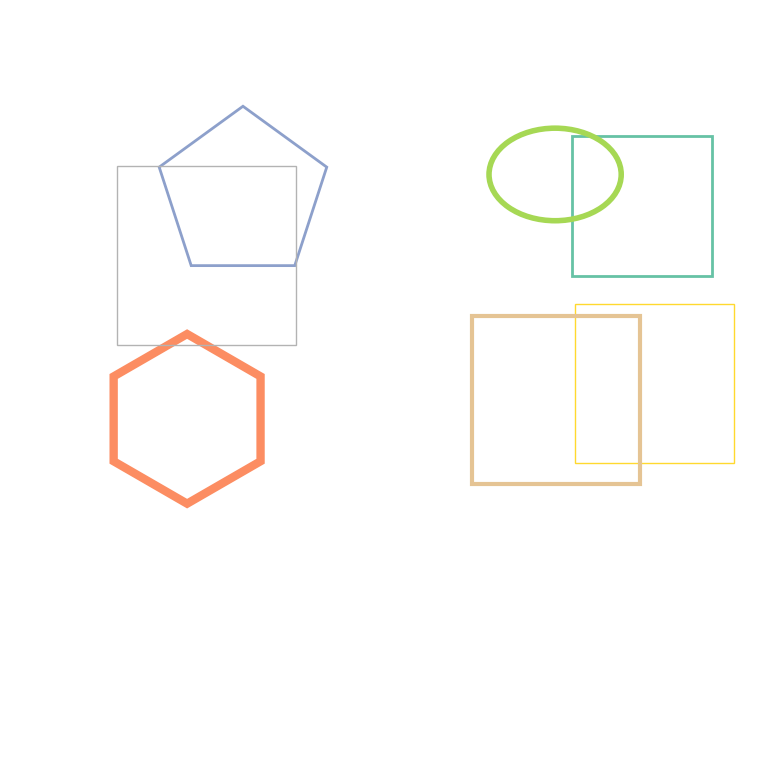[{"shape": "square", "thickness": 1, "radius": 0.45, "center": [0.834, 0.732]}, {"shape": "hexagon", "thickness": 3, "radius": 0.55, "center": [0.243, 0.456]}, {"shape": "pentagon", "thickness": 1, "radius": 0.57, "center": [0.316, 0.748]}, {"shape": "oval", "thickness": 2, "radius": 0.43, "center": [0.721, 0.773]}, {"shape": "square", "thickness": 0.5, "radius": 0.52, "center": [0.849, 0.502]}, {"shape": "square", "thickness": 1.5, "radius": 0.54, "center": [0.722, 0.481]}, {"shape": "square", "thickness": 0.5, "radius": 0.58, "center": [0.268, 0.668]}]